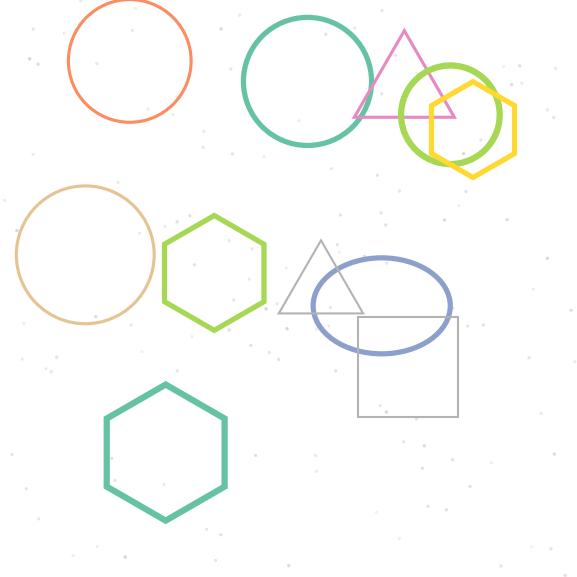[{"shape": "circle", "thickness": 2.5, "radius": 0.55, "center": [0.532, 0.858]}, {"shape": "hexagon", "thickness": 3, "radius": 0.59, "center": [0.287, 0.215]}, {"shape": "circle", "thickness": 1.5, "radius": 0.53, "center": [0.225, 0.894]}, {"shape": "oval", "thickness": 2.5, "radius": 0.59, "center": [0.661, 0.47]}, {"shape": "triangle", "thickness": 1.5, "radius": 0.5, "center": [0.7, 0.846]}, {"shape": "hexagon", "thickness": 2.5, "radius": 0.5, "center": [0.371, 0.527]}, {"shape": "circle", "thickness": 3, "radius": 0.43, "center": [0.78, 0.8]}, {"shape": "hexagon", "thickness": 2.5, "radius": 0.42, "center": [0.819, 0.775]}, {"shape": "circle", "thickness": 1.5, "radius": 0.6, "center": [0.148, 0.558]}, {"shape": "triangle", "thickness": 1, "radius": 0.42, "center": [0.556, 0.499]}, {"shape": "square", "thickness": 1, "radius": 0.43, "center": [0.707, 0.363]}]